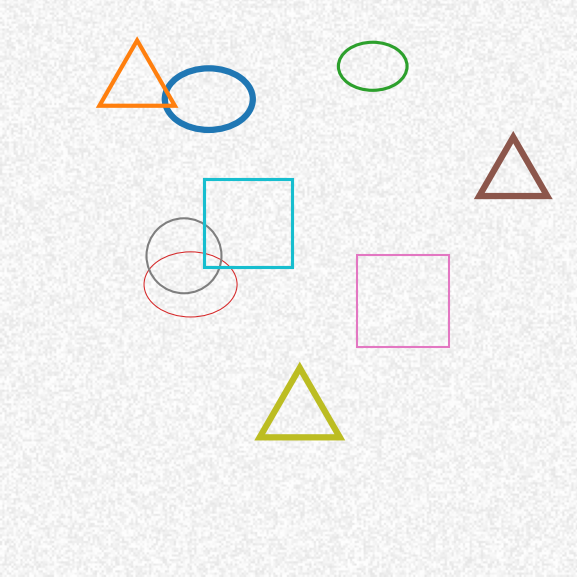[{"shape": "oval", "thickness": 3, "radius": 0.38, "center": [0.362, 0.827]}, {"shape": "triangle", "thickness": 2, "radius": 0.38, "center": [0.237, 0.854]}, {"shape": "oval", "thickness": 1.5, "radius": 0.3, "center": [0.645, 0.884]}, {"shape": "oval", "thickness": 0.5, "radius": 0.4, "center": [0.33, 0.507]}, {"shape": "triangle", "thickness": 3, "radius": 0.34, "center": [0.889, 0.694]}, {"shape": "square", "thickness": 1, "radius": 0.4, "center": [0.697, 0.478]}, {"shape": "circle", "thickness": 1, "radius": 0.32, "center": [0.319, 0.556]}, {"shape": "triangle", "thickness": 3, "radius": 0.4, "center": [0.519, 0.282]}, {"shape": "square", "thickness": 1.5, "radius": 0.38, "center": [0.43, 0.613]}]